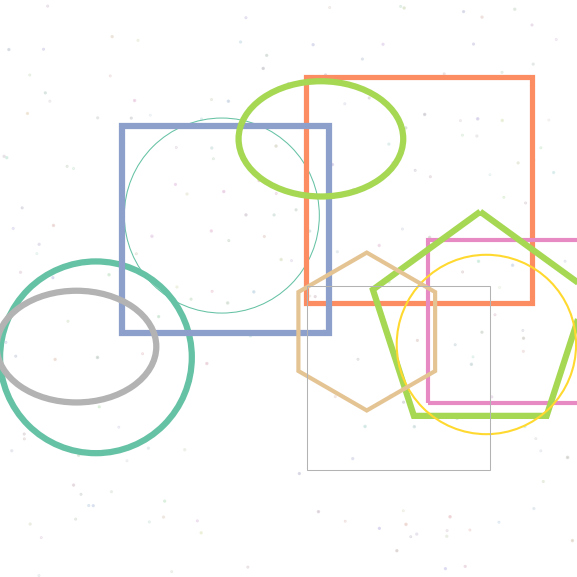[{"shape": "circle", "thickness": 0.5, "radius": 0.84, "center": [0.384, 0.626]}, {"shape": "circle", "thickness": 3, "radius": 0.83, "center": [0.166, 0.38]}, {"shape": "square", "thickness": 2.5, "radius": 0.98, "center": [0.726, 0.67]}, {"shape": "square", "thickness": 3, "radius": 0.9, "center": [0.39, 0.602]}, {"shape": "square", "thickness": 2, "radius": 0.71, "center": [0.883, 0.443]}, {"shape": "pentagon", "thickness": 3, "radius": 0.98, "center": [0.832, 0.437]}, {"shape": "oval", "thickness": 3, "radius": 0.71, "center": [0.556, 0.759]}, {"shape": "circle", "thickness": 1, "radius": 0.78, "center": [0.842, 0.403]}, {"shape": "hexagon", "thickness": 2, "radius": 0.68, "center": [0.635, 0.425]}, {"shape": "square", "thickness": 0.5, "radius": 0.79, "center": [0.691, 0.345]}, {"shape": "oval", "thickness": 3, "radius": 0.69, "center": [0.132, 0.399]}]